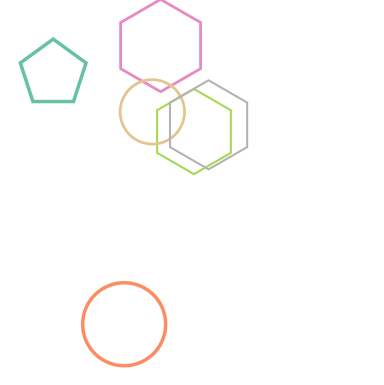[{"shape": "pentagon", "thickness": 2.5, "radius": 0.45, "center": [0.138, 0.809]}, {"shape": "circle", "thickness": 2.5, "radius": 0.54, "center": [0.323, 0.158]}, {"shape": "hexagon", "thickness": 2, "radius": 0.6, "center": [0.417, 0.882]}, {"shape": "hexagon", "thickness": 1.5, "radius": 0.55, "center": [0.504, 0.658]}, {"shape": "circle", "thickness": 2, "radius": 0.42, "center": [0.396, 0.709]}, {"shape": "hexagon", "thickness": 1.5, "radius": 0.58, "center": [0.542, 0.676]}]